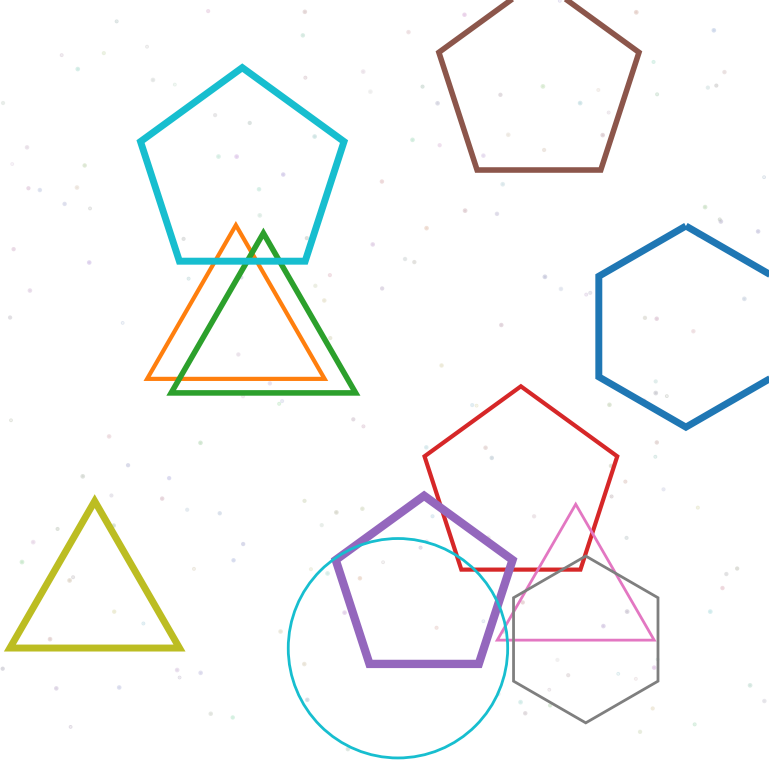[{"shape": "hexagon", "thickness": 2.5, "radius": 0.65, "center": [0.891, 0.576]}, {"shape": "triangle", "thickness": 1.5, "radius": 0.67, "center": [0.306, 0.574]}, {"shape": "triangle", "thickness": 2, "radius": 0.69, "center": [0.342, 0.559]}, {"shape": "pentagon", "thickness": 1.5, "radius": 0.66, "center": [0.676, 0.367]}, {"shape": "pentagon", "thickness": 3, "radius": 0.6, "center": [0.551, 0.235]}, {"shape": "pentagon", "thickness": 2, "radius": 0.68, "center": [0.7, 0.89]}, {"shape": "triangle", "thickness": 1, "radius": 0.59, "center": [0.748, 0.227]}, {"shape": "hexagon", "thickness": 1, "radius": 0.54, "center": [0.761, 0.17]}, {"shape": "triangle", "thickness": 2.5, "radius": 0.64, "center": [0.123, 0.222]}, {"shape": "circle", "thickness": 1, "radius": 0.71, "center": [0.517, 0.158]}, {"shape": "pentagon", "thickness": 2.5, "radius": 0.69, "center": [0.315, 0.773]}]